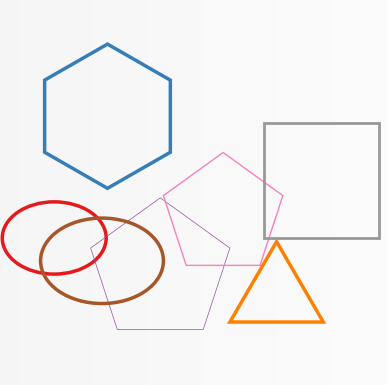[{"shape": "oval", "thickness": 2.5, "radius": 0.67, "center": [0.14, 0.382]}, {"shape": "hexagon", "thickness": 2.5, "radius": 0.94, "center": [0.277, 0.698]}, {"shape": "pentagon", "thickness": 0.5, "radius": 0.94, "center": [0.414, 0.297]}, {"shape": "triangle", "thickness": 2.5, "radius": 0.7, "center": [0.714, 0.233]}, {"shape": "oval", "thickness": 2.5, "radius": 0.79, "center": [0.263, 0.323]}, {"shape": "pentagon", "thickness": 1, "radius": 0.81, "center": [0.576, 0.442]}, {"shape": "square", "thickness": 2, "radius": 0.74, "center": [0.829, 0.531]}]